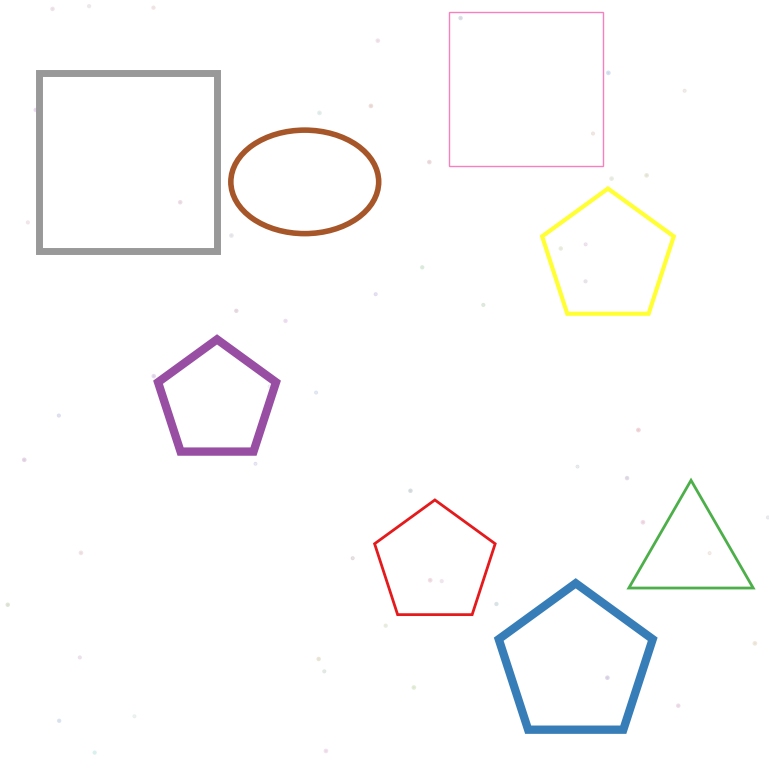[{"shape": "pentagon", "thickness": 1, "radius": 0.41, "center": [0.565, 0.268]}, {"shape": "pentagon", "thickness": 3, "radius": 0.53, "center": [0.748, 0.137]}, {"shape": "triangle", "thickness": 1, "radius": 0.47, "center": [0.897, 0.283]}, {"shape": "pentagon", "thickness": 3, "radius": 0.4, "center": [0.282, 0.479]}, {"shape": "pentagon", "thickness": 1.5, "radius": 0.45, "center": [0.79, 0.665]}, {"shape": "oval", "thickness": 2, "radius": 0.48, "center": [0.396, 0.764]}, {"shape": "square", "thickness": 0.5, "radius": 0.5, "center": [0.683, 0.885]}, {"shape": "square", "thickness": 2.5, "radius": 0.58, "center": [0.166, 0.79]}]